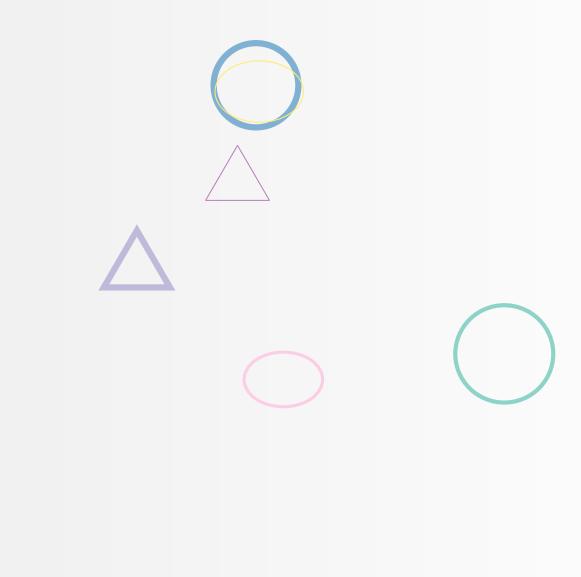[{"shape": "circle", "thickness": 2, "radius": 0.42, "center": [0.868, 0.386]}, {"shape": "triangle", "thickness": 3, "radius": 0.33, "center": [0.236, 0.534]}, {"shape": "circle", "thickness": 3, "radius": 0.36, "center": [0.44, 0.851]}, {"shape": "oval", "thickness": 1.5, "radius": 0.34, "center": [0.488, 0.342]}, {"shape": "triangle", "thickness": 0.5, "radius": 0.32, "center": [0.409, 0.684]}, {"shape": "oval", "thickness": 0.5, "radius": 0.38, "center": [0.446, 0.841]}]